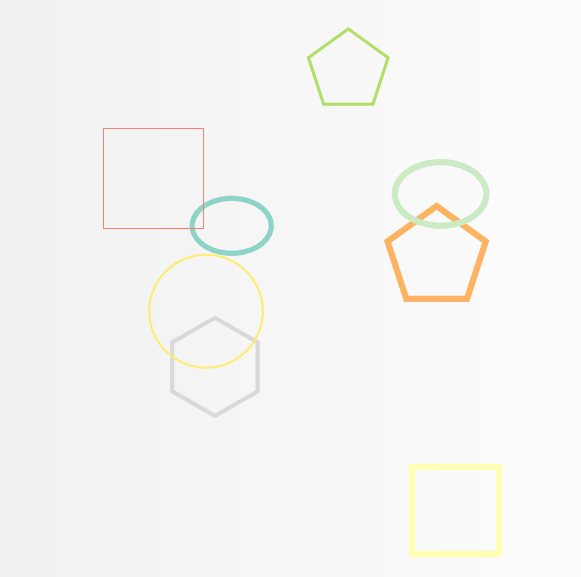[{"shape": "oval", "thickness": 2.5, "radius": 0.34, "center": [0.399, 0.608]}, {"shape": "square", "thickness": 3, "radius": 0.38, "center": [0.783, 0.115]}, {"shape": "square", "thickness": 0.5, "radius": 0.43, "center": [0.263, 0.691]}, {"shape": "pentagon", "thickness": 3, "radius": 0.44, "center": [0.751, 0.553]}, {"shape": "pentagon", "thickness": 1.5, "radius": 0.36, "center": [0.599, 0.877]}, {"shape": "hexagon", "thickness": 2, "radius": 0.42, "center": [0.37, 0.364]}, {"shape": "oval", "thickness": 3, "radius": 0.39, "center": [0.758, 0.663]}, {"shape": "circle", "thickness": 1, "radius": 0.49, "center": [0.354, 0.46]}]